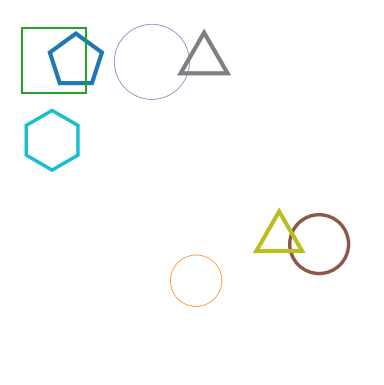[{"shape": "pentagon", "thickness": 3, "radius": 0.36, "center": [0.197, 0.842]}, {"shape": "circle", "thickness": 0.5, "radius": 0.33, "center": [0.509, 0.271]}, {"shape": "square", "thickness": 1.5, "radius": 0.42, "center": [0.14, 0.843]}, {"shape": "circle", "thickness": 0.5, "radius": 0.49, "center": [0.395, 0.839]}, {"shape": "circle", "thickness": 2.5, "radius": 0.38, "center": [0.829, 0.366]}, {"shape": "triangle", "thickness": 3, "radius": 0.35, "center": [0.53, 0.845]}, {"shape": "triangle", "thickness": 3, "radius": 0.34, "center": [0.725, 0.382]}, {"shape": "hexagon", "thickness": 2.5, "radius": 0.39, "center": [0.135, 0.636]}]